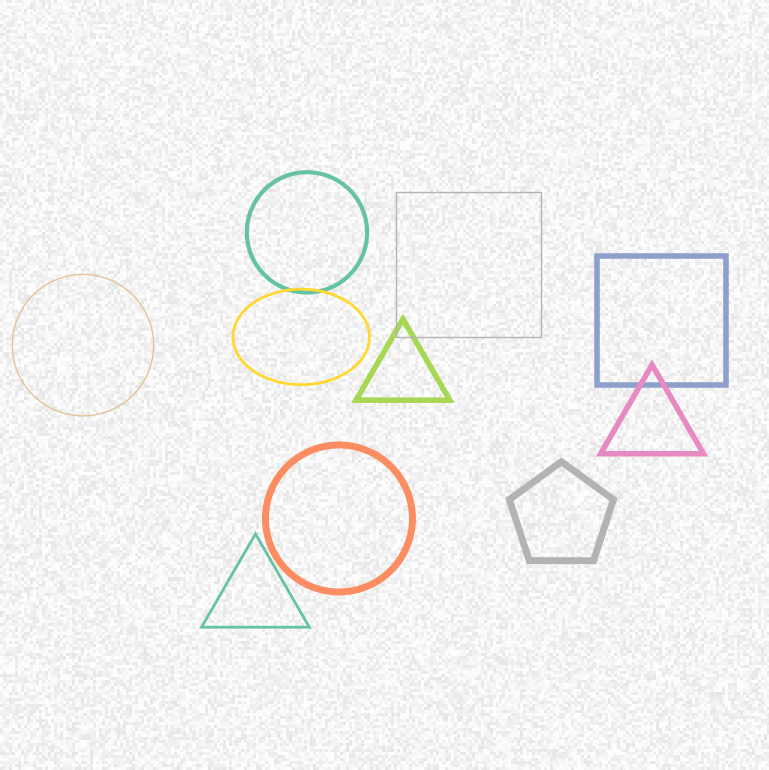[{"shape": "circle", "thickness": 1.5, "radius": 0.39, "center": [0.399, 0.698]}, {"shape": "triangle", "thickness": 1, "radius": 0.4, "center": [0.332, 0.226]}, {"shape": "circle", "thickness": 2.5, "radius": 0.48, "center": [0.44, 0.327]}, {"shape": "square", "thickness": 2, "radius": 0.42, "center": [0.859, 0.584]}, {"shape": "triangle", "thickness": 2, "radius": 0.39, "center": [0.847, 0.449]}, {"shape": "triangle", "thickness": 2, "radius": 0.35, "center": [0.523, 0.515]}, {"shape": "oval", "thickness": 1, "radius": 0.44, "center": [0.391, 0.562]}, {"shape": "circle", "thickness": 0.5, "radius": 0.46, "center": [0.108, 0.552]}, {"shape": "pentagon", "thickness": 2.5, "radius": 0.36, "center": [0.729, 0.329]}, {"shape": "square", "thickness": 0.5, "radius": 0.47, "center": [0.609, 0.656]}]